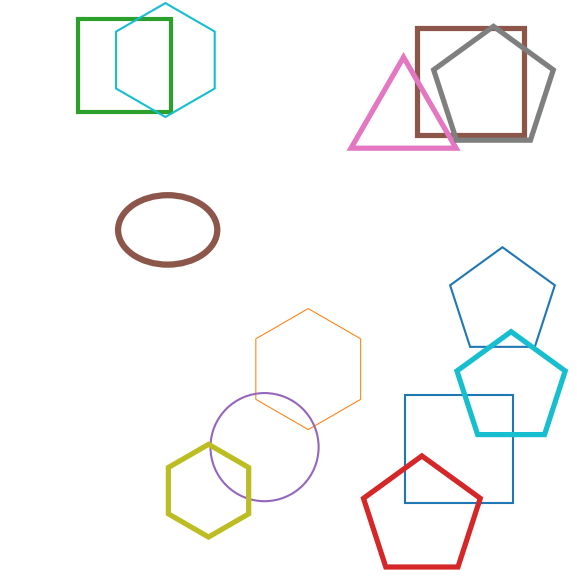[{"shape": "square", "thickness": 1, "radius": 0.47, "center": [0.795, 0.222]}, {"shape": "pentagon", "thickness": 1, "radius": 0.48, "center": [0.87, 0.476]}, {"shape": "hexagon", "thickness": 0.5, "radius": 0.52, "center": [0.534, 0.36]}, {"shape": "square", "thickness": 2, "radius": 0.4, "center": [0.216, 0.885]}, {"shape": "pentagon", "thickness": 2.5, "radius": 0.53, "center": [0.731, 0.103]}, {"shape": "circle", "thickness": 1, "radius": 0.47, "center": [0.458, 0.225]}, {"shape": "square", "thickness": 2.5, "radius": 0.46, "center": [0.815, 0.858]}, {"shape": "oval", "thickness": 3, "radius": 0.43, "center": [0.29, 0.601]}, {"shape": "triangle", "thickness": 2.5, "radius": 0.53, "center": [0.699, 0.795]}, {"shape": "pentagon", "thickness": 2.5, "radius": 0.54, "center": [0.854, 0.845]}, {"shape": "hexagon", "thickness": 2.5, "radius": 0.4, "center": [0.361, 0.149]}, {"shape": "hexagon", "thickness": 1, "radius": 0.49, "center": [0.286, 0.895]}, {"shape": "pentagon", "thickness": 2.5, "radius": 0.49, "center": [0.885, 0.326]}]